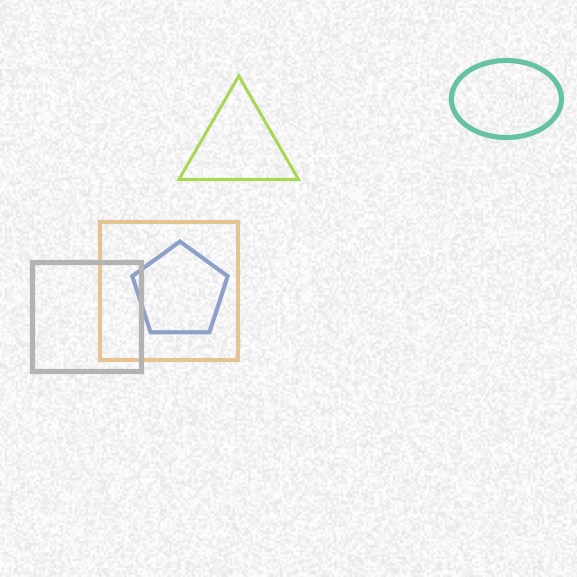[{"shape": "oval", "thickness": 2.5, "radius": 0.48, "center": [0.877, 0.828]}, {"shape": "pentagon", "thickness": 2, "radius": 0.43, "center": [0.312, 0.494]}, {"shape": "triangle", "thickness": 1.5, "radius": 0.6, "center": [0.413, 0.748]}, {"shape": "square", "thickness": 2, "radius": 0.6, "center": [0.292, 0.495]}, {"shape": "square", "thickness": 2.5, "radius": 0.47, "center": [0.15, 0.451]}]